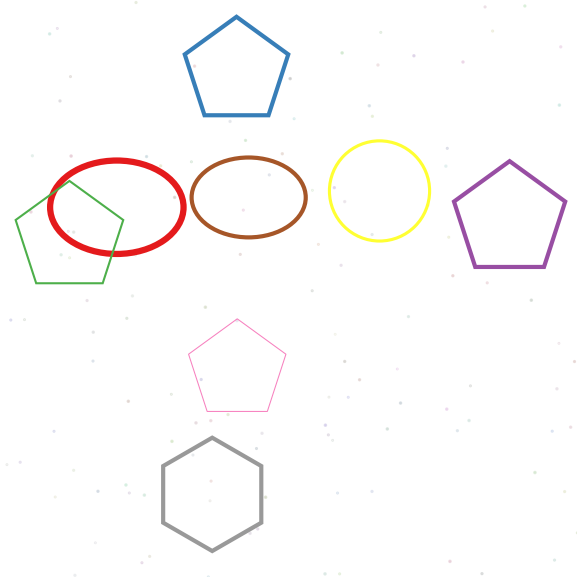[{"shape": "oval", "thickness": 3, "radius": 0.58, "center": [0.202, 0.64]}, {"shape": "pentagon", "thickness": 2, "radius": 0.47, "center": [0.41, 0.876]}, {"shape": "pentagon", "thickness": 1, "radius": 0.49, "center": [0.12, 0.588]}, {"shape": "pentagon", "thickness": 2, "radius": 0.51, "center": [0.882, 0.619]}, {"shape": "circle", "thickness": 1.5, "radius": 0.43, "center": [0.657, 0.668]}, {"shape": "oval", "thickness": 2, "radius": 0.49, "center": [0.431, 0.657]}, {"shape": "pentagon", "thickness": 0.5, "radius": 0.44, "center": [0.411, 0.358]}, {"shape": "hexagon", "thickness": 2, "radius": 0.49, "center": [0.368, 0.143]}]